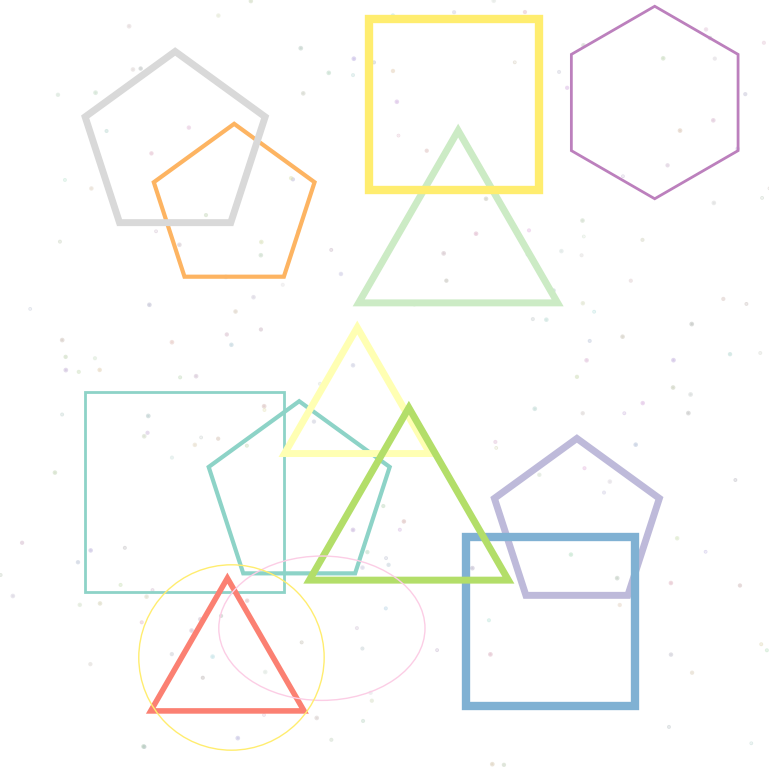[{"shape": "pentagon", "thickness": 1.5, "radius": 0.62, "center": [0.389, 0.355]}, {"shape": "square", "thickness": 1, "radius": 0.65, "center": [0.24, 0.361]}, {"shape": "triangle", "thickness": 2.5, "radius": 0.55, "center": [0.464, 0.466]}, {"shape": "pentagon", "thickness": 2.5, "radius": 0.56, "center": [0.749, 0.318]}, {"shape": "triangle", "thickness": 2, "radius": 0.57, "center": [0.295, 0.134]}, {"shape": "square", "thickness": 3, "radius": 0.55, "center": [0.715, 0.193]}, {"shape": "pentagon", "thickness": 1.5, "radius": 0.55, "center": [0.304, 0.729]}, {"shape": "triangle", "thickness": 2.5, "radius": 0.75, "center": [0.531, 0.321]}, {"shape": "oval", "thickness": 0.5, "radius": 0.67, "center": [0.418, 0.184]}, {"shape": "pentagon", "thickness": 2.5, "radius": 0.61, "center": [0.227, 0.81]}, {"shape": "hexagon", "thickness": 1, "radius": 0.62, "center": [0.85, 0.867]}, {"shape": "triangle", "thickness": 2.5, "radius": 0.75, "center": [0.595, 0.681]}, {"shape": "square", "thickness": 3, "radius": 0.55, "center": [0.59, 0.864]}, {"shape": "circle", "thickness": 0.5, "radius": 0.6, "center": [0.301, 0.146]}]